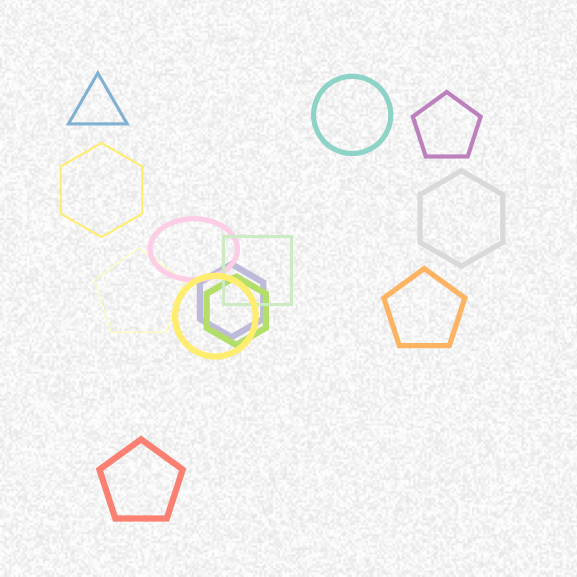[{"shape": "circle", "thickness": 2.5, "radius": 0.33, "center": [0.61, 0.8]}, {"shape": "pentagon", "thickness": 0.5, "radius": 0.4, "center": [0.24, 0.489]}, {"shape": "hexagon", "thickness": 3, "radius": 0.32, "center": [0.401, 0.479]}, {"shape": "pentagon", "thickness": 3, "radius": 0.38, "center": [0.244, 0.163]}, {"shape": "triangle", "thickness": 1.5, "radius": 0.29, "center": [0.169, 0.814]}, {"shape": "pentagon", "thickness": 2.5, "radius": 0.37, "center": [0.735, 0.46]}, {"shape": "hexagon", "thickness": 3, "radius": 0.3, "center": [0.409, 0.461]}, {"shape": "oval", "thickness": 2.5, "radius": 0.38, "center": [0.336, 0.568]}, {"shape": "hexagon", "thickness": 2.5, "radius": 0.41, "center": [0.799, 0.621]}, {"shape": "pentagon", "thickness": 2, "radius": 0.31, "center": [0.774, 0.778]}, {"shape": "square", "thickness": 1.5, "radius": 0.29, "center": [0.445, 0.531]}, {"shape": "circle", "thickness": 3, "radius": 0.35, "center": [0.373, 0.452]}, {"shape": "hexagon", "thickness": 1, "radius": 0.41, "center": [0.176, 0.67]}]